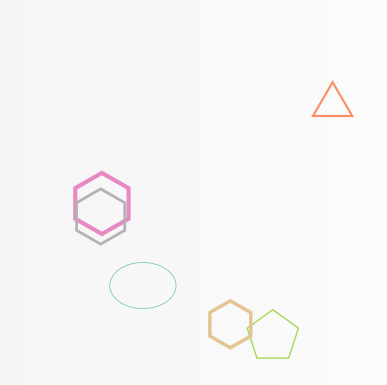[{"shape": "oval", "thickness": 0.5, "radius": 0.43, "center": [0.369, 0.258]}, {"shape": "triangle", "thickness": 1.5, "radius": 0.29, "center": [0.858, 0.728]}, {"shape": "hexagon", "thickness": 3, "radius": 0.4, "center": [0.263, 0.472]}, {"shape": "pentagon", "thickness": 1, "radius": 0.35, "center": [0.704, 0.126]}, {"shape": "hexagon", "thickness": 2.5, "radius": 0.3, "center": [0.594, 0.158]}, {"shape": "hexagon", "thickness": 2, "radius": 0.36, "center": [0.26, 0.438]}]